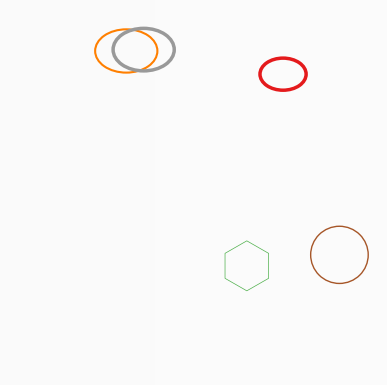[{"shape": "oval", "thickness": 2.5, "radius": 0.3, "center": [0.73, 0.807]}, {"shape": "hexagon", "thickness": 0.5, "radius": 0.32, "center": [0.637, 0.31]}, {"shape": "oval", "thickness": 1.5, "radius": 0.4, "center": [0.326, 0.868]}, {"shape": "circle", "thickness": 1, "radius": 0.37, "center": [0.876, 0.338]}, {"shape": "oval", "thickness": 2.5, "radius": 0.39, "center": [0.371, 0.871]}]